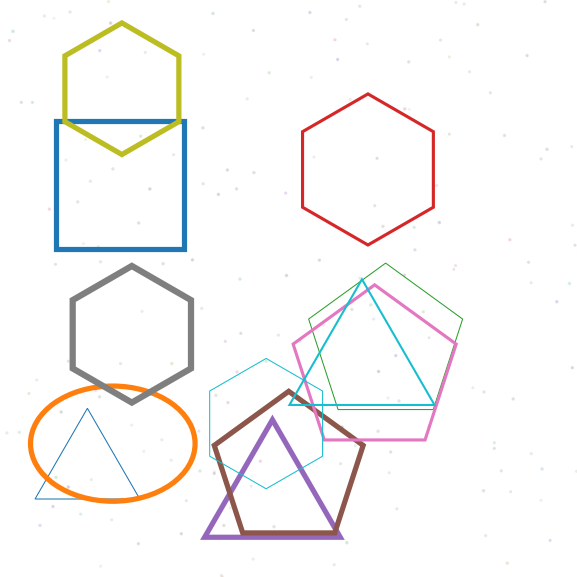[{"shape": "square", "thickness": 2.5, "radius": 0.55, "center": [0.209, 0.678]}, {"shape": "triangle", "thickness": 0.5, "radius": 0.52, "center": [0.151, 0.187]}, {"shape": "oval", "thickness": 2.5, "radius": 0.71, "center": [0.195, 0.231]}, {"shape": "pentagon", "thickness": 0.5, "radius": 0.7, "center": [0.668, 0.403]}, {"shape": "hexagon", "thickness": 1.5, "radius": 0.65, "center": [0.637, 0.706]}, {"shape": "triangle", "thickness": 2.5, "radius": 0.68, "center": [0.472, 0.137]}, {"shape": "pentagon", "thickness": 2.5, "radius": 0.68, "center": [0.5, 0.186]}, {"shape": "pentagon", "thickness": 1.5, "radius": 0.74, "center": [0.649, 0.357]}, {"shape": "hexagon", "thickness": 3, "radius": 0.59, "center": [0.228, 0.42]}, {"shape": "hexagon", "thickness": 2.5, "radius": 0.57, "center": [0.211, 0.845]}, {"shape": "hexagon", "thickness": 0.5, "radius": 0.56, "center": [0.461, 0.266]}, {"shape": "triangle", "thickness": 1, "radius": 0.73, "center": [0.627, 0.37]}]